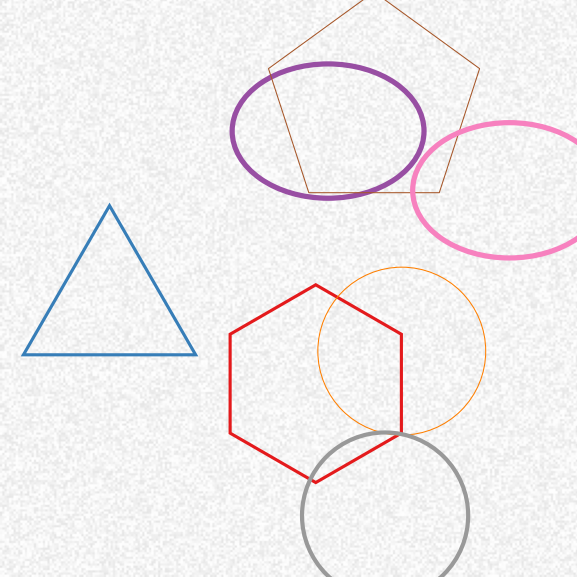[{"shape": "hexagon", "thickness": 1.5, "radius": 0.86, "center": [0.547, 0.335]}, {"shape": "triangle", "thickness": 1.5, "radius": 0.86, "center": [0.19, 0.471]}, {"shape": "oval", "thickness": 2.5, "radius": 0.83, "center": [0.568, 0.772]}, {"shape": "circle", "thickness": 0.5, "radius": 0.73, "center": [0.696, 0.391]}, {"shape": "pentagon", "thickness": 0.5, "radius": 0.96, "center": [0.648, 0.821]}, {"shape": "oval", "thickness": 2.5, "radius": 0.84, "center": [0.882, 0.67]}, {"shape": "circle", "thickness": 2, "radius": 0.72, "center": [0.667, 0.106]}]